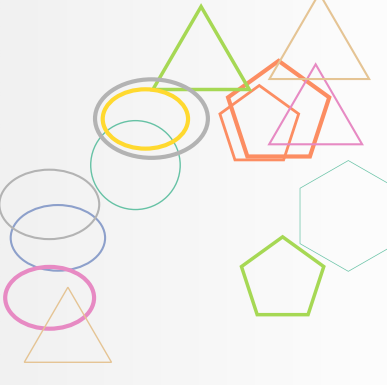[{"shape": "circle", "thickness": 1, "radius": 0.58, "center": [0.35, 0.571]}, {"shape": "hexagon", "thickness": 0.5, "radius": 0.72, "center": [0.899, 0.439]}, {"shape": "pentagon", "thickness": 2, "radius": 0.53, "center": [0.669, 0.671]}, {"shape": "pentagon", "thickness": 3, "radius": 0.69, "center": [0.719, 0.705]}, {"shape": "oval", "thickness": 1.5, "radius": 0.61, "center": [0.149, 0.382]}, {"shape": "triangle", "thickness": 1.5, "radius": 0.69, "center": [0.815, 0.694]}, {"shape": "oval", "thickness": 3, "radius": 0.57, "center": [0.128, 0.226]}, {"shape": "triangle", "thickness": 2.5, "radius": 0.72, "center": [0.519, 0.839]}, {"shape": "pentagon", "thickness": 2.5, "radius": 0.56, "center": [0.729, 0.273]}, {"shape": "oval", "thickness": 3, "radius": 0.55, "center": [0.375, 0.691]}, {"shape": "triangle", "thickness": 1, "radius": 0.65, "center": [0.175, 0.124]}, {"shape": "triangle", "thickness": 1.5, "radius": 0.74, "center": [0.824, 0.869]}, {"shape": "oval", "thickness": 1.5, "radius": 0.64, "center": [0.127, 0.469]}, {"shape": "oval", "thickness": 3, "radius": 0.73, "center": [0.391, 0.692]}]